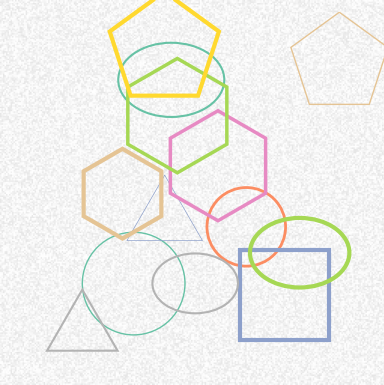[{"shape": "circle", "thickness": 1, "radius": 0.67, "center": [0.347, 0.263]}, {"shape": "oval", "thickness": 1.5, "radius": 0.69, "center": [0.445, 0.793]}, {"shape": "circle", "thickness": 2, "radius": 0.51, "center": [0.64, 0.411]}, {"shape": "square", "thickness": 3, "radius": 0.58, "center": [0.739, 0.234]}, {"shape": "triangle", "thickness": 0.5, "radius": 0.57, "center": [0.428, 0.432]}, {"shape": "hexagon", "thickness": 2.5, "radius": 0.71, "center": [0.566, 0.57]}, {"shape": "hexagon", "thickness": 2.5, "radius": 0.74, "center": [0.461, 0.7]}, {"shape": "oval", "thickness": 3, "radius": 0.65, "center": [0.778, 0.344]}, {"shape": "pentagon", "thickness": 3, "radius": 0.75, "center": [0.427, 0.872]}, {"shape": "hexagon", "thickness": 3, "radius": 0.58, "center": [0.318, 0.497]}, {"shape": "pentagon", "thickness": 1, "radius": 0.66, "center": [0.881, 0.836]}, {"shape": "oval", "thickness": 1.5, "radius": 0.56, "center": [0.507, 0.264]}, {"shape": "triangle", "thickness": 1.5, "radius": 0.53, "center": [0.214, 0.142]}]